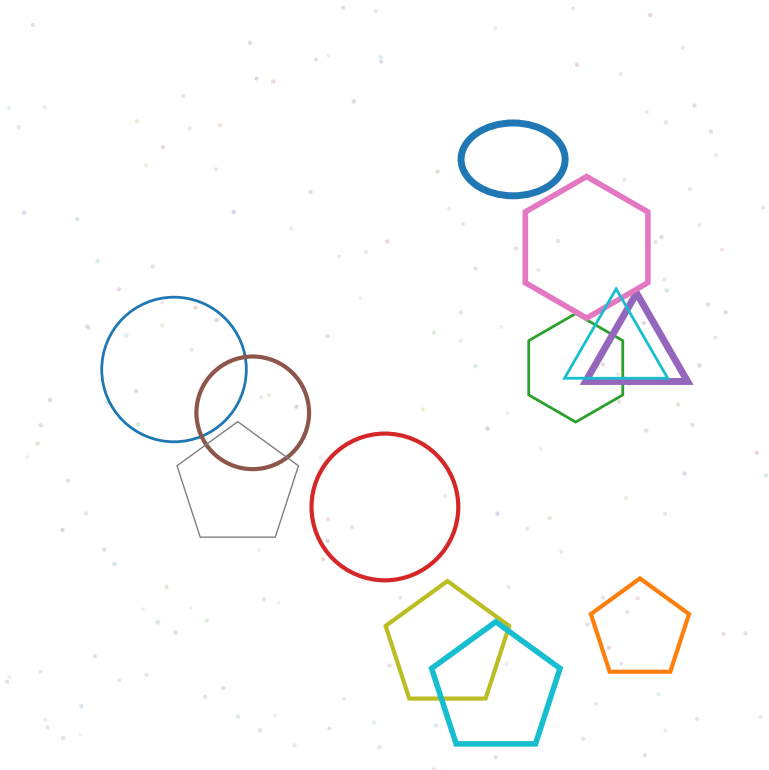[{"shape": "oval", "thickness": 2.5, "radius": 0.34, "center": [0.666, 0.793]}, {"shape": "circle", "thickness": 1, "radius": 0.47, "center": [0.226, 0.52]}, {"shape": "pentagon", "thickness": 1.5, "radius": 0.34, "center": [0.831, 0.182]}, {"shape": "hexagon", "thickness": 1, "radius": 0.35, "center": [0.748, 0.522]}, {"shape": "circle", "thickness": 1.5, "radius": 0.48, "center": [0.5, 0.342]}, {"shape": "triangle", "thickness": 2.5, "radius": 0.38, "center": [0.827, 0.543]}, {"shape": "circle", "thickness": 1.5, "radius": 0.37, "center": [0.328, 0.464]}, {"shape": "hexagon", "thickness": 2, "radius": 0.46, "center": [0.762, 0.679]}, {"shape": "pentagon", "thickness": 0.5, "radius": 0.41, "center": [0.309, 0.369]}, {"shape": "pentagon", "thickness": 1.5, "radius": 0.42, "center": [0.581, 0.161]}, {"shape": "pentagon", "thickness": 2, "radius": 0.44, "center": [0.644, 0.105]}, {"shape": "triangle", "thickness": 1, "radius": 0.39, "center": [0.8, 0.547]}]